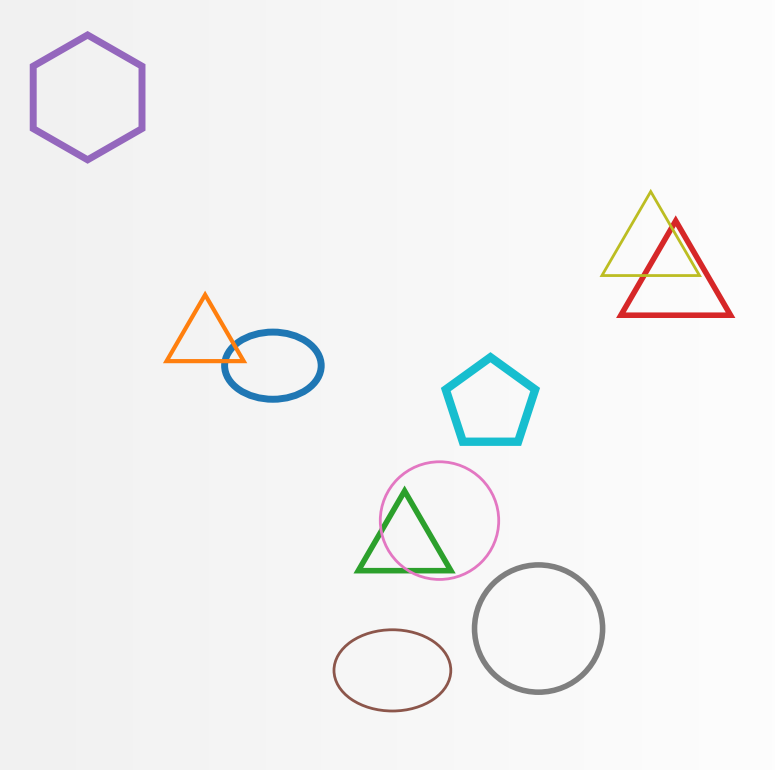[{"shape": "oval", "thickness": 2.5, "radius": 0.31, "center": [0.352, 0.525]}, {"shape": "triangle", "thickness": 1.5, "radius": 0.29, "center": [0.265, 0.56]}, {"shape": "triangle", "thickness": 2, "radius": 0.34, "center": [0.522, 0.293]}, {"shape": "triangle", "thickness": 2, "radius": 0.41, "center": [0.872, 0.631]}, {"shape": "hexagon", "thickness": 2.5, "radius": 0.41, "center": [0.113, 0.874]}, {"shape": "oval", "thickness": 1, "radius": 0.38, "center": [0.506, 0.129]}, {"shape": "circle", "thickness": 1, "radius": 0.38, "center": [0.567, 0.324]}, {"shape": "circle", "thickness": 2, "radius": 0.41, "center": [0.695, 0.184]}, {"shape": "triangle", "thickness": 1, "radius": 0.36, "center": [0.84, 0.679]}, {"shape": "pentagon", "thickness": 3, "radius": 0.3, "center": [0.633, 0.475]}]